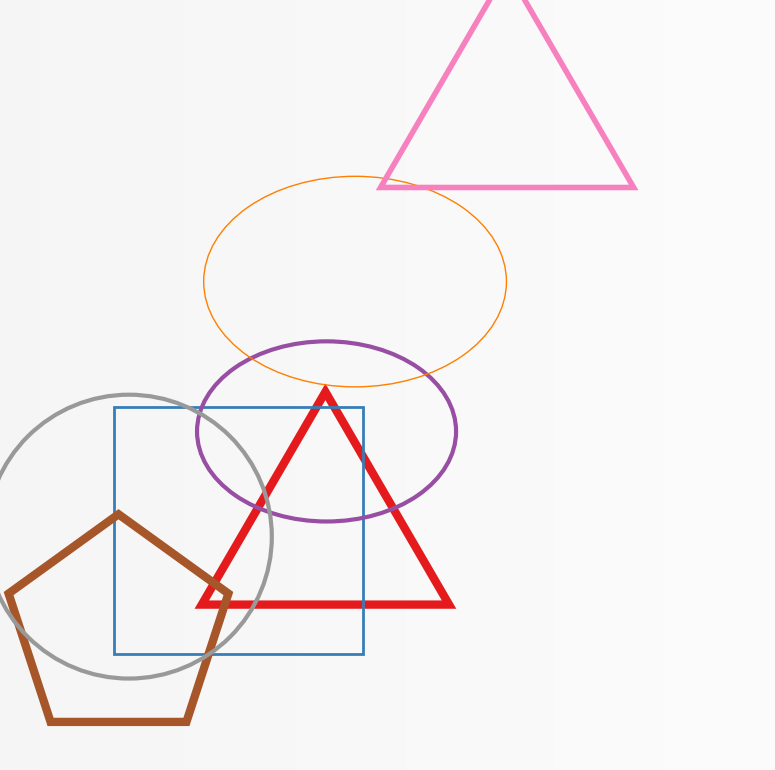[{"shape": "triangle", "thickness": 3, "radius": 0.92, "center": [0.42, 0.307]}, {"shape": "square", "thickness": 1, "radius": 0.8, "center": [0.308, 0.311]}, {"shape": "oval", "thickness": 1.5, "radius": 0.84, "center": [0.421, 0.44]}, {"shape": "oval", "thickness": 0.5, "radius": 0.98, "center": [0.458, 0.634]}, {"shape": "pentagon", "thickness": 3, "radius": 0.75, "center": [0.153, 0.183]}, {"shape": "triangle", "thickness": 2, "radius": 0.94, "center": [0.654, 0.851]}, {"shape": "circle", "thickness": 1.5, "radius": 0.92, "center": [0.166, 0.303]}]